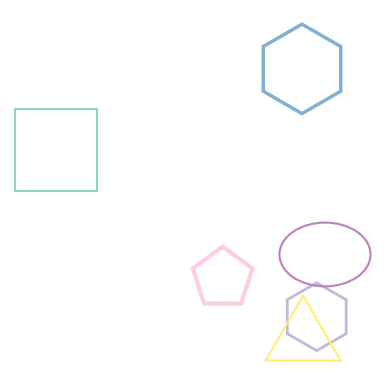[{"shape": "square", "thickness": 1.5, "radius": 0.53, "center": [0.145, 0.61]}, {"shape": "hexagon", "thickness": 2, "radius": 0.44, "center": [0.823, 0.177]}, {"shape": "hexagon", "thickness": 2.5, "radius": 0.58, "center": [0.784, 0.821]}, {"shape": "pentagon", "thickness": 3, "radius": 0.41, "center": [0.578, 0.277]}, {"shape": "oval", "thickness": 1.5, "radius": 0.59, "center": [0.844, 0.339]}, {"shape": "triangle", "thickness": 1.5, "radius": 0.56, "center": [0.787, 0.12]}]